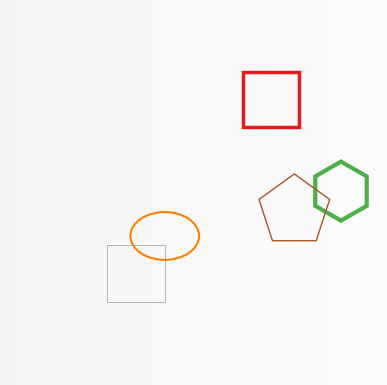[{"shape": "square", "thickness": 2.5, "radius": 0.36, "center": [0.7, 0.742]}, {"shape": "hexagon", "thickness": 3, "radius": 0.38, "center": [0.88, 0.504]}, {"shape": "oval", "thickness": 1.5, "radius": 0.44, "center": [0.425, 0.387]}, {"shape": "pentagon", "thickness": 1, "radius": 0.48, "center": [0.76, 0.452]}, {"shape": "square", "thickness": 0.5, "radius": 0.37, "center": [0.351, 0.29]}]